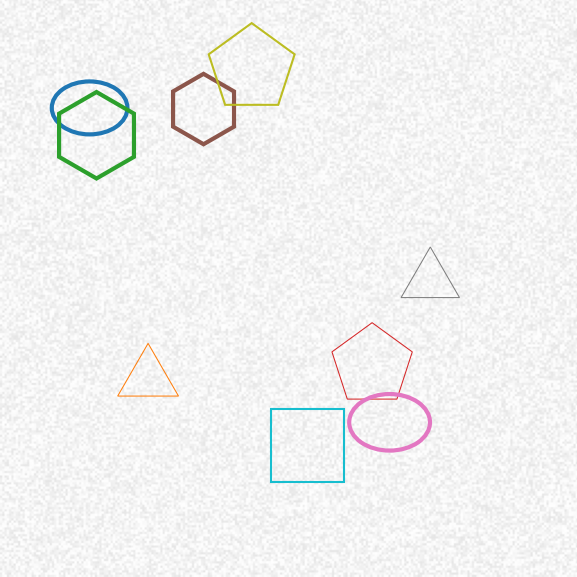[{"shape": "oval", "thickness": 2, "radius": 0.33, "center": [0.155, 0.812]}, {"shape": "triangle", "thickness": 0.5, "radius": 0.3, "center": [0.256, 0.344]}, {"shape": "hexagon", "thickness": 2, "radius": 0.37, "center": [0.167, 0.765]}, {"shape": "pentagon", "thickness": 0.5, "radius": 0.37, "center": [0.644, 0.367]}, {"shape": "hexagon", "thickness": 2, "radius": 0.3, "center": [0.352, 0.81]}, {"shape": "oval", "thickness": 2, "radius": 0.35, "center": [0.675, 0.268]}, {"shape": "triangle", "thickness": 0.5, "radius": 0.29, "center": [0.745, 0.513]}, {"shape": "pentagon", "thickness": 1, "radius": 0.39, "center": [0.436, 0.881]}, {"shape": "square", "thickness": 1, "radius": 0.32, "center": [0.532, 0.228]}]